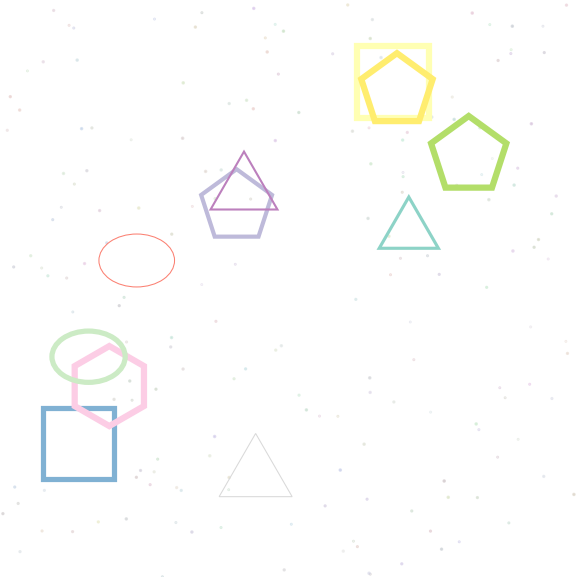[{"shape": "triangle", "thickness": 1.5, "radius": 0.3, "center": [0.708, 0.599]}, {"shape": "square", "thickness": 3, "radius": 0.31, "center": [0.681, 0.858]}, {"shape": "pentagon", "thickness": 2, "radius": 0.32, "center": [0.41, 0.642]}, {"shape": "oval", "thickness": 0.5, "radius": 0.33, "center": [0.237, 0.548]}, {"shape": "square", "thickness": 2.5, "radius": 0.31, "center": [0.135, 0.231]}, {"shape": "pentagon", "thickness": 3, "radius": 0.34, "center": [0.812, 0.73]}, {"shape": "hexagon", "thickness": 3, "radius": 0.35, "center": [0.189, 0.331]}, {"shape": "triangle", "thickness": 0.5, "radius": 0.36, "center": [0.443, 0.176]}, {"shape": "triangle", "thickness": 1, "radius": 0.33, "center": [0.423, 0.67]}, {"shape": "oval", "thickness": 2.5, "radius": 0.32, "center": [0.153, 0.381]}, {"shape": "pentagon", "thickness": 3, "radius": 0.33, "center": [0.687, 0.842]}]